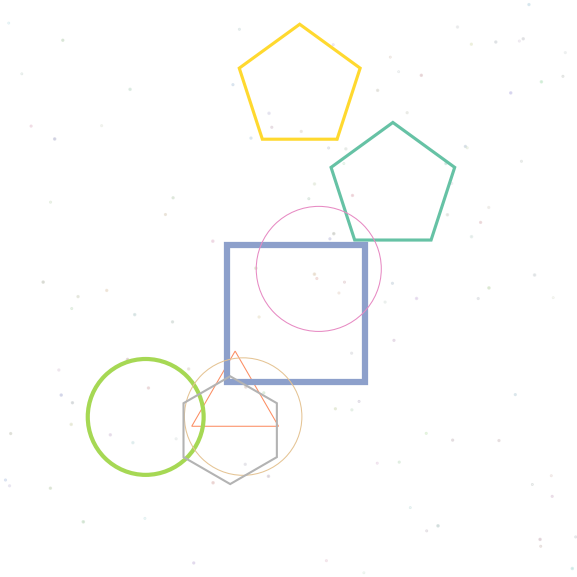[{"shape": "pentagon", "thickness": 1.5, "radius": 0.56, "center": [0.68, 0.675]}, {"shape": "triangle", "thickness": 0.5, "radius": 0.43, "center": [0.407, 0.304]}, {"shape": "square", "thickness": 3, "radius": 0.6, "center": [0.513, 0.456]}, {"shape": "circle", "thickness": 0.5, "radius": 0.54, "center": [0.552, 0.534]}, {"shape": "circle", "thickness": 2, "radius": 0.5, "center": [0.252, 0.277]}, {"shape": "pentagon", "thickness": 1.5, "radius": 0.55, "center": [0.519, 0.847]}, {"shape": "circle", "thickness": 0.5, "radius": 0.51, "center": [0.421, 0.278]}, {"shape": "hexagon", "thickness": 1, "radius": 0.47, "center": [0.399, 0.254]}]